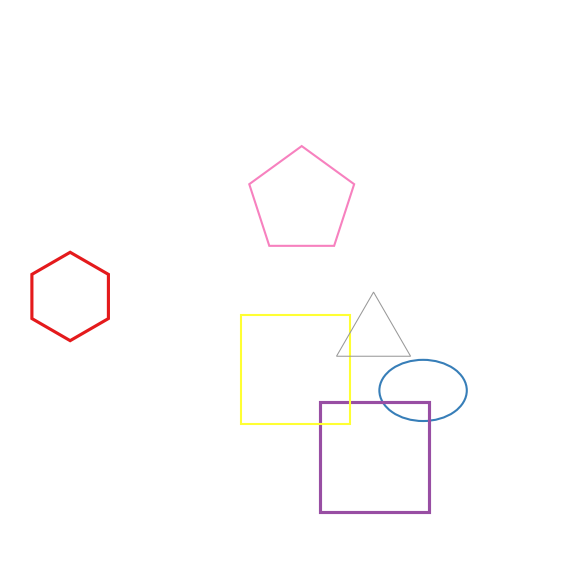[{"shape": "hexagon", "thickness": 1.5, "radius": 0.38, "center": [0.121, 0.486]}, {"shape": "oval", "thickness": 1, "radius": 0.38, "center": [0.733, 0.323]}, {"shape": "square", "thickness": 1.5, "radius": 0.47, "center": [0.648, 0.208]}, {"shape": "square", "thickness": 1, "radius": 0.48, "center": [0.512, 0.359]}, {"shape": "pentagon", "thickness": 1, "radius": 0.48, "center": [0.522, 0.651]}, {"shape": "triangle", "thickness": 0.5, "radius": 0.37, "center": [0.647, 0.419]}]